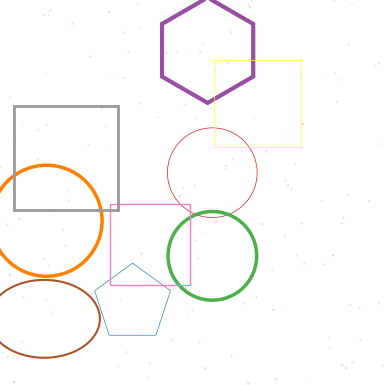[{"shape": "circle", "thickness": 0.5, "radius": 0.58, "center": [0.551, 0.551]}, {"shape": "pentagon", "thickness": 0.5, "radius": 0.52, "center": [0.344, 0.213]}, {"shape": "circle", "thickness": 2.5, "radius": 0.58, "center": [0.552, 0.335]}, {"shape": "hexagon", "thickness": 3, "radius": 0.68, "center": [0.539, 0.869]}, {"shape": "circle", "thickness": 2.5, "radius": 0.72, "center": [0.121, 0.427]}, {"shape": "square", "thickness": 0.5, "radius": 0.57, "center": [0.669, 0.73]}, {"shape": "oval", "thickness": 1.5, "radius": 0.72, "center": [0.115, 0.172]}, {"shape": "square", "thickness": 1, "radius": 0.52, "center": [0.39, 0.365]}, {"shape": "square", "thickness": 2, "radius": 0.68, "center": [0.171, 0.59]}]